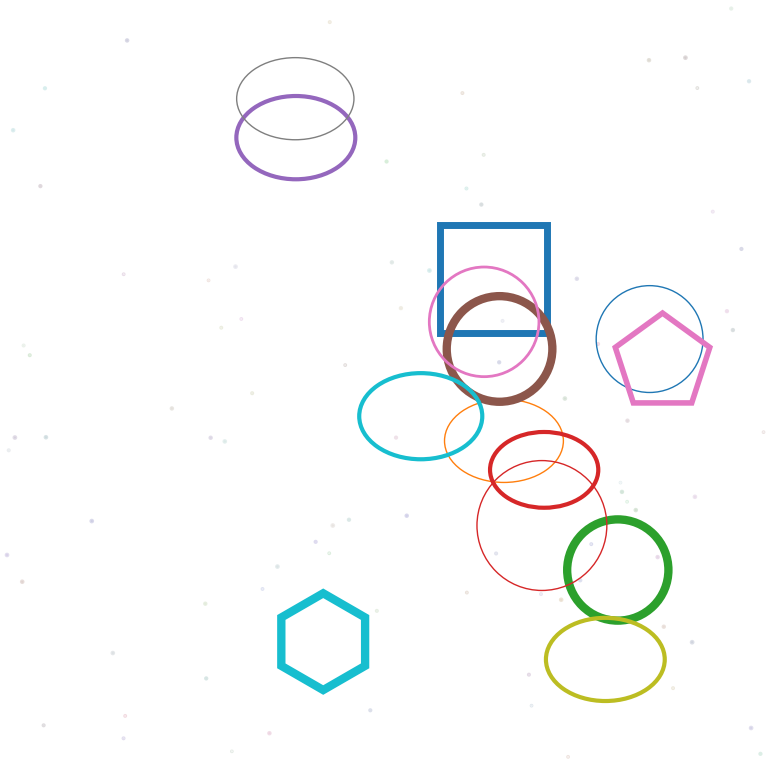[{"shape": "circle", "thickness": 0.5, "radius": 0.35, "center": [0.844, 0.56]}, {"shape": "square", "thickness": 2.5, "radius": 0.35, "center": [0.641, 0.638]}, {"shape": "oval", "thickness": 0.5, "radius": 0.39, "center": [0.654, 0.427]}, {"shape": "circle", "thickness": 3, "radius": 0.33, "center": [0.802, 0.26]}, {"shape": "oval", "thickness": 1.5, "radius": 0.35, "center": [0.707, 0.39]}, {"shape": "circle", "thickness": 0.5, "radius": 0.42, "center": [0.704, 0.318]}, {"shape": "oval", "thickness": 1.5, "radius": 0.39, "center": [0.384, 0.821]}, {"shape": "circle", "thickness": 3, "radius": 0.34, "center": [0.649, 0.547]}, {"shape": "circle", "thickness": 1, "radius": 0.36, "center": [0.629, 0.582]}, {"shape": "pentagon", "thickness": 2, "radius": 0.32, "center": [0.86, 0.529]}, {"shape": "oval", "thickness": 0.5, "radius": 0.38, "center": [0.384, 0.872]}, {"shape": "oval", "thickness": 1.5, "radius": 0.39, "center": [0.786, 0.144]}, {"shape": "hexagon", "thickness": 3, "radius": 0.31, "center": [0.42, 0.167]}, {"shape": "oval", "thickness": 1.5, "radius": 0.4, "center": [0.546, 0.459]}]